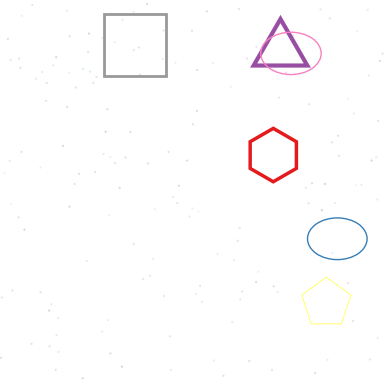[{"shape": "hexagon", "thickness": 2.5, "radius": 0.35, "center": [0.71, 0.597]}, {"shape": "oval", "thickness": 1, "radius": 0.39, "center": [0.876, 0.38]}, {"shape": "triangle", "thickness": 3, "radius": 0.4, "center": [0.729, 0.87]}, {"shape": "pentagon", "thickness": 0.5, "radius": 0.34, "center": [0.848, 0.213]}, {"shape": "oval", "thickness": 1, "radius": 0.39, "center": [0.756, 0.861]}, {"shape": "square", "thickness": 2, "radius": 0.4, "center": [0.35, 0.883]}]